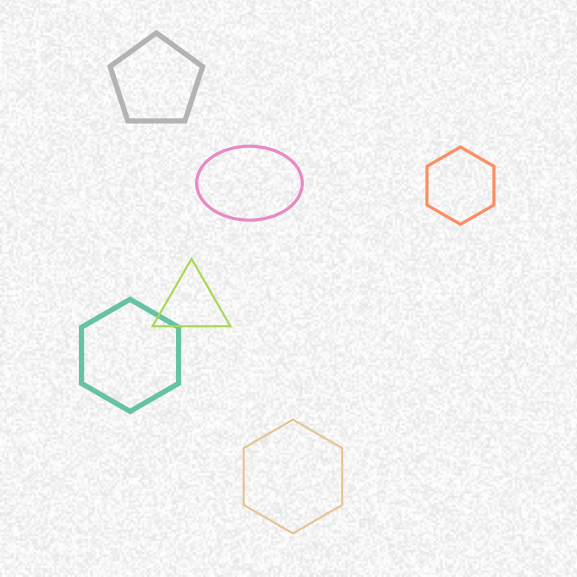[{"shape": "hexagon", "thickness": 2.5, "radius": 0.49, "center": [0.225, 0.384]}, {"shape": "hexagon", "thickness": 1.5, "radius": 0.33, "center": [0.797, 0.678]}, {"shape": "oval", "thickness": 1.5, "radius": 0.46, "center": [0.432, 0.682]}, {"shape": "triangle", "thickness": 1, "radius": 0.39, "center": [0.332, 0.473]}, {"shape": "hexagon", "thickness": 1, "radius": 0.49, "center": [0.507, 0.174]}, {"shape": "pentagon", "thickness": 2.5, "radius": 0.42, "center": [0.271, 0.858]}]